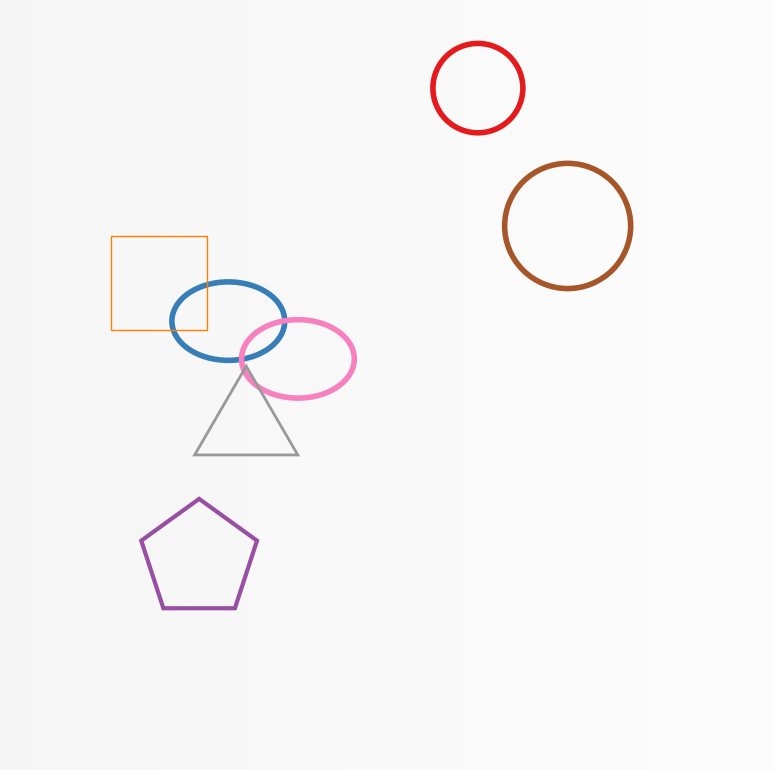[{"shape": "circle", "thickness": 2, "radius": 0.29, "center": [0.617, 0.886]}, {"shape": "oval", "thickness": 2, "radius": 0.36, "center": [0.295, 0.583]}, {"shape": "pentagon", "thickness": 1.5, "radius": 0.39, "center": [0.257, 0.274]}, {"shape": "square", "thickness": 0.5, "radius": 0.31, "center": [0.205, 0.633]}, {"shape": "circle", "thickness": 2, "radius": 0.41, "center": [0.732, 0.707]}, {"shape": "oval", "thickness": 2, "radius": 0.36, "center": [0.384, 0.534]}, {"shape": "triangle", "thickness": 1, "radius": 0.38, "center": [0.318, 0.448]}]